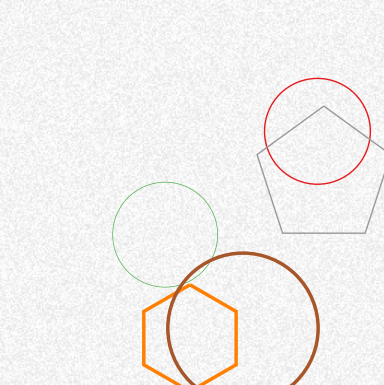[{"shape": "circle", "thickness": 1, "radius": 0.69, "center": [0.825, 0.659]}, {"shape": "circle", "thickness": 0.5, "radius": 0.68, "center": [0.429, 0.39]}, {"shape": "hexagon", "thickness": 2.5, "radius": 0.69, "center": [0.493, 0.122]}, {"shape": "circle", "thickness": 2.5, "radius": 0.98, "center": [0.631, 0.147]}, {"shape": "pentagon", "thickness": 1, "radius": 0.91, "center": [0.841, 0.542]}]